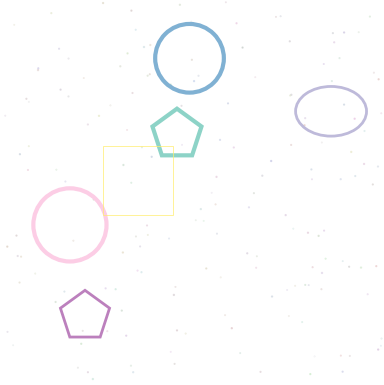[{"shape": "pentagon", "thickness": 3, "radius": 0.33, "center": [0.46, 0.651]}, {"shape": "oval", "thickness": 2, "radius": 0.46, "center": [0.86, 0.711]}, {"shape": "circle", "thickness": 3, "radius": 0.45, "center": [0.492, 0.849]}, {"shape": "circle", "thickness": 3, "radius": 0.48, "center": [0.182, 0.416]}, {"shape": "pentagon", "thickness": 2, "radius": 0.34, "center": [0.221, 0.179]}, {"shape": "square", "thickness": 0.5, "radius": 0.45, "center": [0.358, 0.531]}]